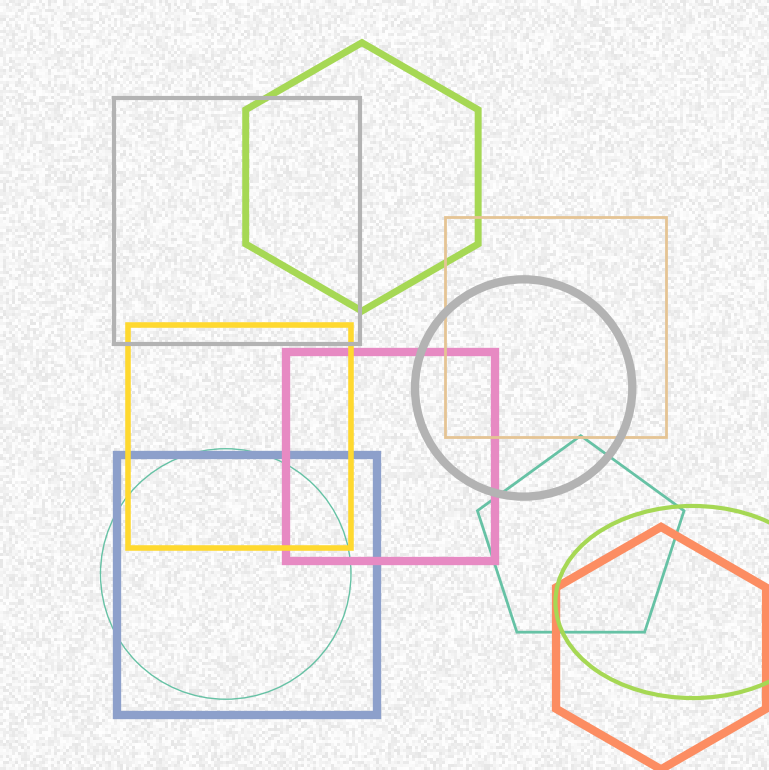[{"shape": "pentagon", "thickness": 1, "radius": 0.71, "center": [0.754, 0.293]}, {"shape": "circle", "thickness": 0.5, "radius": 0.81, "center": [0.293, 0.255]}, {"shape": "hexagon", "thickness": 3, "radius": 0.79, "center": [0.859, 0.158]}, {"shape": "square", "thickness": 3, "radius": 0.84, "center": [0.32, 0.24]}, {"shape": "square", "thickness": 3, "radius": 0.68, "center": [0.508, 0.408]}, {"shape": "hexagon", "thickness": 2.5, "radius": 0.87, "center": [0.47, 0.77]}, {"shape": "oval", "thickness": 1.5, "radius": 0.89, "center": [0.9, 0.218]}, {"shape": "square", "thickness": 2, "radius": 0.73, "center": [0.311, 0.433]}, {"shape": "square", "thickness": 1, "radius": 0.72, "center": [0.722, 0.575]}, {"shape": "circle", "thickness": 3, "radius": 0.71, "center": [0.68, 0.496]}, {"shape": "square", "thickness": 1.5, "radius": 0.8, "center": [0.307, 0.713]}]